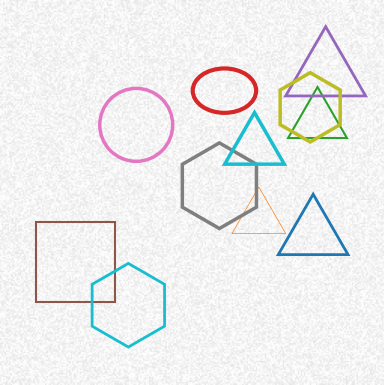[{"shape": "triangle", "thickness": 2, "radius": 0.52, "center": [0.813, 0.391]}, {"shape": "triangle", "thickness": 0.5, "radius": 0.4, "center": [0.672, 0.434]}, {"shape": "triangle", "thickness": 1.5, "radius": 0.44, "center": [0.825, 0.686]}, {"shape": "oval", "thickness": 3, "radius": 0.41, "center": [0.583, 0.765]}, {"shape": "triangle", "thickness": 2, "radius": 0.6, "center": [0.846, 0.811]}, {"shape": "square", "thickness": 1.5, "radius": 0.52, "center": [0.196, 0.32]}, {"shape": "circle", "thickness": 2.5, "radius": 0.47, "center": [0.354, 0.676]}, {"shape": "hexagon", "thickness": 2.5, "radius": 0.56, "center": [0.57, 0.518]}, {"shape": "hexagon", "thickness": 2.5, "radius": 0.45, "center": [0.806, 0.721]}, {"shape": "hexagon", "thickness": 2, "radius": 0.54, "center": [0.333, 0.207]}, {"shape": "triangle", "thickness": 2.5, "radius": 0.45, "center": [0.661, 0.618]}]